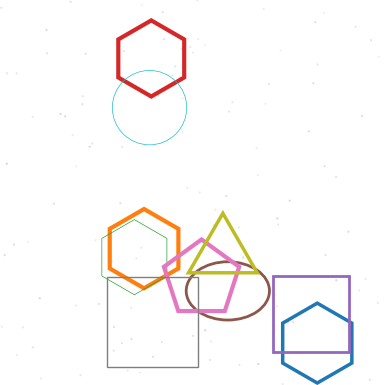[{"shape": "hexagon", "thickness": 2.5, "radius": 0.52, "center": [0.824, 0.109]}, {"shape": "hexagon", "thickness": 3, "radius": 0.51, "center": [0.374, 0.354]}, {"shape": "hexagon", "thickness": 0.5, "radius": 0.49, "center": [0.349, 0.332]}, {"shape": "hexagon", "thickness": 3, "radius": 0.49, "center": [0.393, 0.848]}, {"shape": "square", "thickness": 2, "radius": 0.49, "center": [0.808, 0.184]}, {"shape": "oval", "thickness": 2, "radius": 0.54, "center": [0.592, 0.244]}, {"shape": "pentagon", "thickness": 3, "radius": 0.51, "center": [0.524, 0.275]}, {"shape": "square", "thickness": 1, "radius": 0.59, "center": [0.396, 0.163]}, {"shape": "triangle", "thickness": 2.5, "radius": 0.51, "center": [0.579, 0.343]}, {"shape": "circle", "thickness": 0.5, "radius": 0.48, "center": [0.388, 0.72]}]